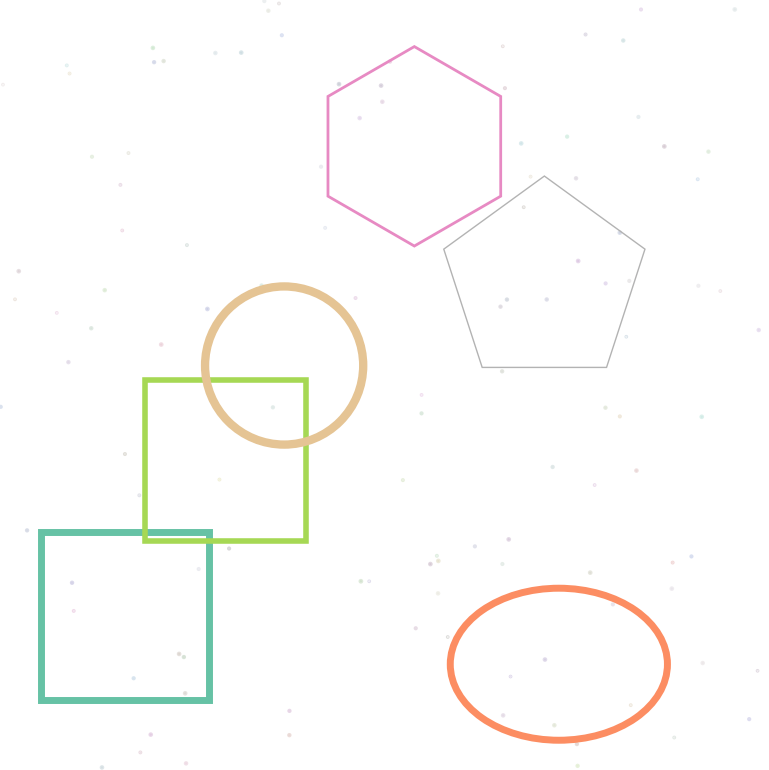[{"shape": "square", "thickness": 2.5, "radius": 0.55, "center": [0.162, 0.2]}, {"shape": "oval", "thickness": 2.5, "radius": 0.71, "center": [0.726, 0.137]}, {"shape": "hexagon", "thickness": 1, "radius": 0.65, "center": [0.538, 0.81]}, {"shape": "square", "thickness": 2, "radius": 0.52, "center": [0.293, 0.402]}, {"shape": "circle", "thickness": 3, "radius": 0.51, "center": [0.369, 0.525]}, {"shape": "pentagon", "thickness": 0.5, "radius": 0.69, "center": [0.707, 0.634]}]